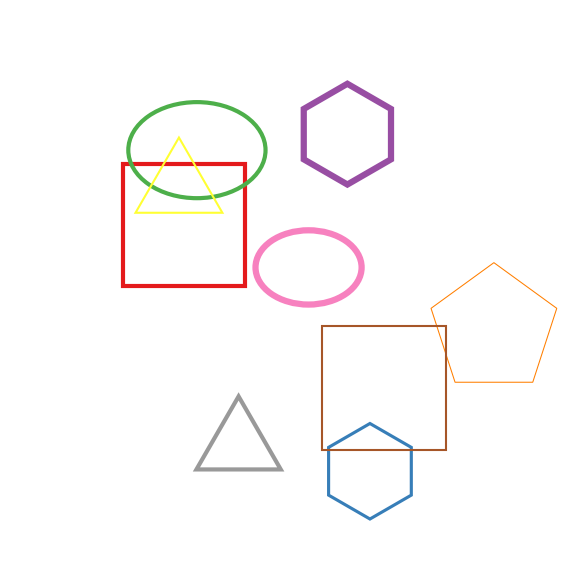[{"shape": "square", "thickness": 2, "radius": 0.53, "center": [0.319, 0.609]}, {"shape": "hexagon", "thickness": 1.5, "radius": 0.41, "center": [0.641, 0.183]}, {"shape": "oval", "thickness": 2, "radius": 0.59, "center": [0.341, 0.739]}, {"shape": "hexagon", "thickness": 3, "radius": 0.44, "center": [0.602, 0.767]}, {"shape": "pentagon", "thickness": 0.5, "radius": 0.57, "center": [0.855, 0.43]}, {"shape": "triangle", "thickness": 1, "radius": 0.43, "center": [0.31, 0.674]}, {"shape": "square", "thickness": 1, "radius": 0.54, "center": [0.665, 0.327]}, {"shape": "oval", "thickness": 3, "radius": 0.46, "center": [0.534, 0.536]}, {"shape": "triangle", "thickness": 2, "radius": 0.42, "center": [0.413, 0.228]}]